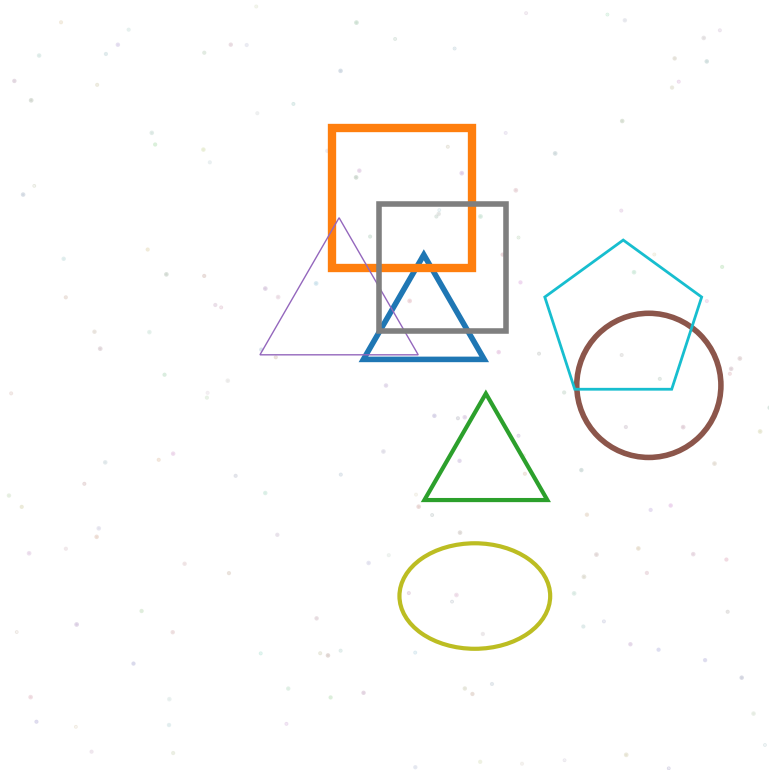[{"shape": "triangle", "thickness": 2, "radius": 0.45, "center": [0.55, 0.579]}, {"shape": "square", "thickness": 3, "radius": 0.45, "center": [0.522, 0.743]}, {"shape": "triangle", "thickness": 1.5, "radius": 0.46, "center": [0.631, 0.397]}, {"shape": "triangle", "thickness": 0.5, "radius": 0.59, "center": [0.44, 0.599]}, {"shape": "circle", "thickness": 2, "radius": 0.47, "center": [0.843, 0.5]}, {"shape": "square", "thickness": 2, "radius": 0.41, "center": [0.574, 0.653]}, {"shape": "oval", "thickness": 1.5, "radius": 0.49, "center": [0.617, 0.226]}, {"shape": "pentagon", "thickness": 1, "radius": 0.54, "center": [0.809, 0.581]}]